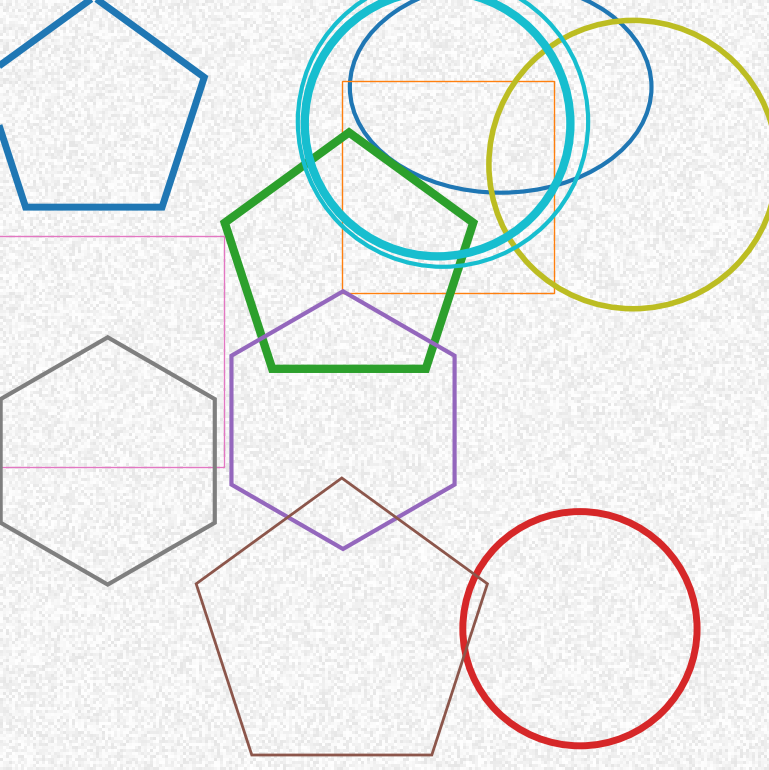[{"shape": "pentagon", "thickness": 2.5, "radius": 0.75, "center": [0.122, 0.853]}, {"shape": "oval", "thickness": 1.5, "radius": 0.98, "center": [0.65, 0.887]}, {"shape": "square", "thickness": 0.5, "radius": 0.69, "center": [0.582, 0.757]}, {"shape": "pentagon", "thickness": 3, "radius": 0.85, "center": [0.453, 0.658]}, {"shape": "circle", "thickness": 2.5, "radius": 0.76, "center": [0.753, 0.184]}, {"shape": "hexagon", "thickness": 1.5, "radius": 0.84, "center": [0.445, 0.454]}, {"shape": "pentagon", "thickness": 1, "radius": 0.99, "center": [0.444, 0.18]}, {"shape": "square", "thickness": 0.5, "radius": 0.75, "center": [0.141, 0.543]}, {"shape": "hexagon", "thickness": 1.5, "radius": 0.8, "center": [0.14, 0.401]}, {"shape": "circle", "thickness": 2, "radius": 0.94, "center": [0.822, 0.786]}, {"shape": "circle", "thickness": 1.5, "radius": 0.94, "center": [0.575, 0.842]}, {"shape": "circle", "thickness": 3, "radius": 0.86, "center": [0.568, 0.84]}]